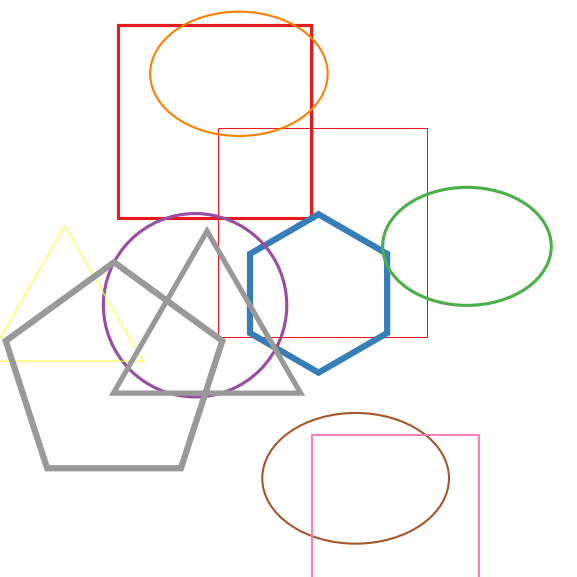[{"shape": "square", "thickness": 1.5, "radius": 0.84, "center": [0.372, 0.788]}, {"shape": "square", "thickness": 0.5, "radius": 0.91, "center": [0.558, 0.597]}, {"shape": "hexagon", "thickness": 3, "radius": 0.69, "center": [0.552, 0.491]}, {"shape": "oval", "thickness": 1.5, "radius": 0.73, "center": [0.809, 0.573]}, {"shape": "circle", "thickness": 1.5, "radius": 0.79, "center": [0.338, 0.471]}, {"shape": "oval", "thickness": 1, "radius": 0.77, "center": [0.414, 0.871]}, {"shape": "triangle", "thickness": 0.5, "radius": 0.78, "center": [0.112, 0.452]}, {"shape": "oval", "thickness": 1, "radius": 0.81, "center": [0.616, 0.171]}, {"shape": "square", "thickness": 1, "radius": 0.72, "center": [0.685, 0.101]}, {"shape": "triangle", "thickness": 2.5, "radius": 0.94, "center": [0.358, 0.412]}, {"shape": "pentagon", "thickness": 3, "radius": 0.99, "center": [0.197, 0.348]}]